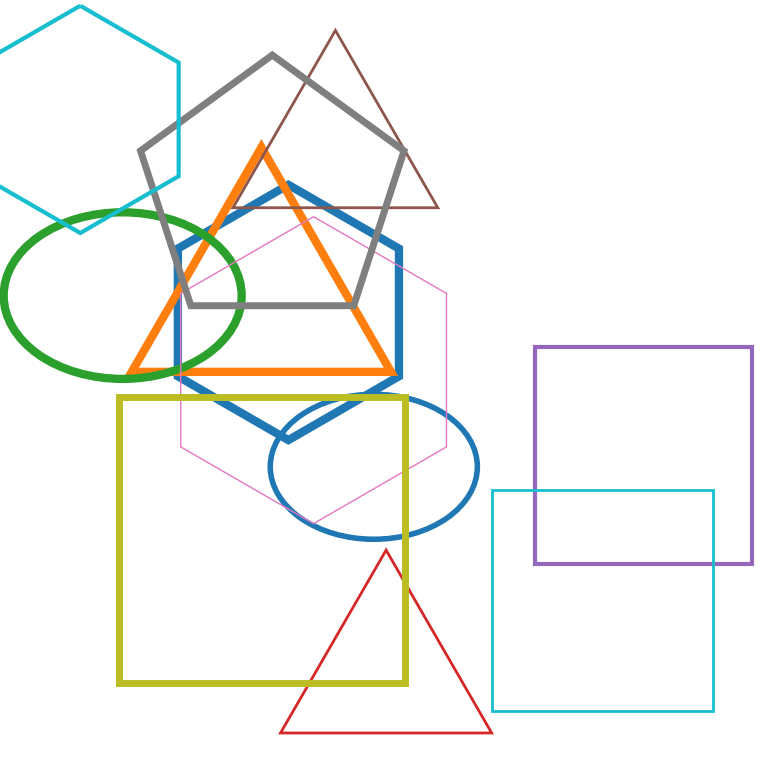[{"shape": "hexagon", "thickness": 3, "radius": 0.83, "center": [0.375, 0.594]}, {"shape": "oval", "thickness": 2, "radius": 0.67, "center": [0.485, 0.394]}, {"shape": "triangle", "thickness": 3, "radius": 0.97, "center": [0.339, 0.614]}, {"shape": "oval", "thickness": 3, "radius": 0.77, "center": [0.159, 0.616]}, {"shape": "triangle", "thickness": 1, "radius": 0.79, "center": [0.501, 0.127]}, {"shape": "square", "thickness": 1.5, "radius": 0.71, "center": [0.835, 0.409]}, {"shape": "triangle", "thickness": 1, "radius": 0.77, "center": [0.436, 0.807]}, {"shape": "hexagon", "thickness": 0.5, "radius": 1.0, "center": [0.407, 0.519]}, {"shape": "pentagon", "thickness": 2.5, "radius": 0.9, "center": [0.354, 0.749]}, {"shape": "square", "thickness": 2.5, "radius": 0.93, "center": [0.34, 0.298]}, {"shape": "square", "thickness": 1, "radius": 0.72, "center": [0.782, 0.22]}, {"shape": "hexagon", "thickness": 1.5, "radius": 0.74, "center": [0.104, 0.845]}]